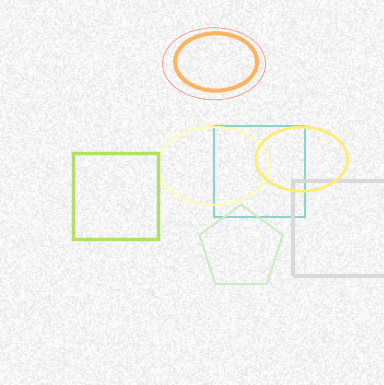[{"shape": "square", "thickness": 1.5, "radius": 0.59, "center": [0.674, 0.555]}, {"shape": "oval", "thickness": 1.5, "radius": 0.72, "center": [0.555, 0.569]}, {"shape": "oval", "thickness": 0.5, "radius": 0.67, "center": [0.556, 0.834]}, {"shape": "oval", "thickness": 3, "radius": 0.53, "center": [0.561, 0.839]}, {"shape": "square", "thickness": 2.5, "radius": 0.56, "center": [0.299, 0.491]}, {"shape": "square", "thickness": 3, "radius": 0.61, "center": [0.884, 0.407]}, {"shape": "pentagon", "thickness": 1.5, "radius": 0.57, "center": [0.626, 0.355]}, {"shape": "oval", "thickness": 2, "radius": 0.6, "center": [0.784, 0.587]}]